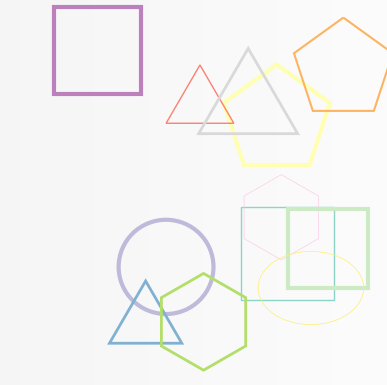[{"shape": "square", "thickness": 1, "radius": 0.6, "center": [0.742, 0.342]}, {"shape": "pentagon", "thickness": 3, "radius": 0.72, "center": [0.714, 0.688]}, {"shape": "circle", "thickness": 3, "radius": 0.61, "center": [0.429, 0.307]}, {"shape": "triangle", "thickness": 1, "radius": 0.5, "center": [0.516, 0.73]}, {"shape": "triangle", "thickness": 2, "radius": 0.54, "center": [0.376, 0.162]}, {"shape": "pentagon", "thickness": 1.5, "radius": 0.67, "center": [0.886, 0.82]}, {"shape": "hexagon", "thickness": 2, "radius": 0.63, "center": [0.525, 0.164]}, {"shape": "hexagon", "thickness": 0.5, "radius": 0.55, "center": [0.726, 0.436]}, {"shape": "triangle", "thickness": 2, "radius": 0.74, "center": [0.64, 0.727]}, {"shape": "square", "thickness": 3, "radius": 0.56, "center": [0.251, 0.868]}, {"shape": "square", "thickness": 3, "radius": 0.52, "center": [0.846, 0.355]}, {"shape": "oval", "thickness": 0.5, "radius": 0.68, "center": [0.802, 0.252]}]